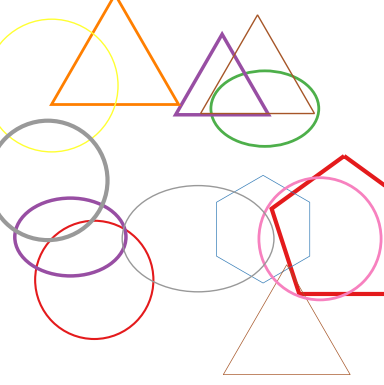[{"shape": "pentagon", "thickness": 3, "radius": 0.99, "center": [0.894, 0.397]}, {"shape": "circle", "thickness": 1.5, "radius": 0.77, "center": [0.245, 0.273]}, {"shape": "hexagon", "thickness": 0.5, "radius": 0.7, "center": [0.683, 0.405]}, {"shape": "oval", "thickness": 2, "radius": 0.7, "center": [0.688, 0.718]}, {"shape": "oval", "thickness": 2.5, "radius": 0.72, "center": [0.183, 0.384]}, {"shape": "triangle", "thickness": 2.5, "radius": 0.7, "center": [0.577, 0.772]}, {"shape": "triangle", "thickness": 2, "radius": 0.95, "center": [0.299, 0.824]}, {"shape": "circle", "thickness": 1, "radius": 0.86, "center": [0.134, 0.778]}, {"shape": "triangle", "thickness": 0.5, "radius": 0.95, "center": [0.745, 0.122]}, {"shape": "triangle", "thickness": 1, "radius": 0.85, "center": [0.669, 0.791]}, {"shape": "circle", "thickness": 2, "radius": 0.79, "center": [0.831, 0.38]}, {"shape": "oval", "thickness": 1, "radius": 0.99, "center": [0.514, 0.38]}, {"shape": "circle", "thickness": 3, "radius": 0.78, "center": [0.124, 0.531]}]